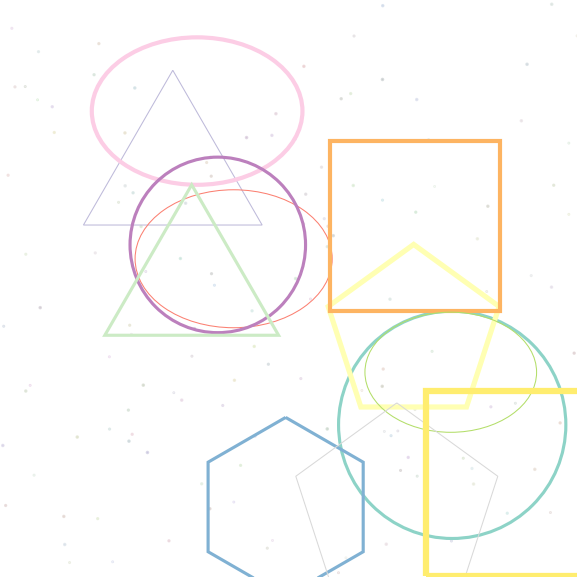[{"shape": "circle", "thickness": 1.5, "radius": 0.98, "center": [0.783, 0.263]}, {"shape": "pentagon", "thickness": 2.5, "radius": 0.78, "center": [0.716, 0.42]}, {"shape": "triangle", "thickness": 0.5, "radius": 0.89, "center": [0.299, 0.699]}, {"shape": "oval", "thickness": 0.5, "radius": 0.85, "center": [0.405, 0.551]}, {"shape": "hexagon", "thickness": 1.5, "radius": 0.78, "center": [0.495, 0.121]}, {"shape": "square", "thickness": 2, "radius": 0.74, "center": [0.719, 0.607]}, {"shape": "oval", "thickness": 0.5, "radius": 0.74, "center": [0.781, 0.355]}, {"shape": "oval", "thickness": 2, "radius": 0.91, "center": [0.341, 0.807]}, {"shape": "pentagon", "thickness": 0.5, "radius": 0.92, "center": [0.687, 0.118]}, {"shape": "circle", "thickness": 1.5, "radius": 0.76, "center": [0.377, 0.575]}, {"shape": "triangle", "thickness": 1.5, "radius": 0.87, "center": [0.332, 0.505]}, {"shape": "square", "thickness": 3, "radius": 0.8, "center": [0.896, 0.162]}]